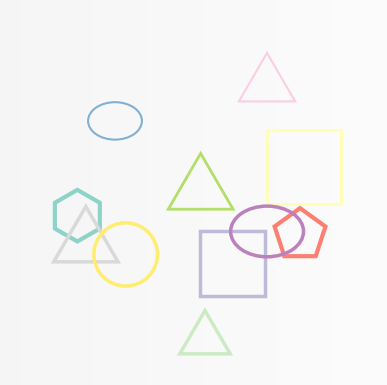[{"shape": "hexagon", "thickness": 3, "radius": 0.34, "center": [0.2, 0.44]}, {"shape": "square", "thickness": 2, "radius": 0.48, "center": [0.784, 0.566]}, {"shape": "square", "thickness": 2.5, "radius": 0.42, "center": [0.6, 0.315]}, {"shape": "pentagon", "thickness": 3, "radius": 0.34, "center": [0.774, 0.39]}, {"shape": "oval", "thickness": 1.5, "radius": 0.35, "center": [0.297, 0.686]}, {"shape": "triangle", "thickness": 2, "radius": 0.48, "center": [0.518, 0.505]}, {"shape": "triangle", "thickness": 1.5, "radius": 0.42, "center": [0.689, 0.779]}, {"shape": "triangle", "thickness": 2.5, "radius": 0.48, "center": [0.222, 0.368]}, {"shape": "oval", "thickness": 2.5, "radius": 0.47, "center": [0.689, 0.399]}, {"shape": "triangle", "thickness": 2.5, "radius": 0.38, "center": [0.529, 0.118]}, {"shape": "circle", "thickness": 2.5, "radius": 0.41, "center": [0.324, 0.339]}]